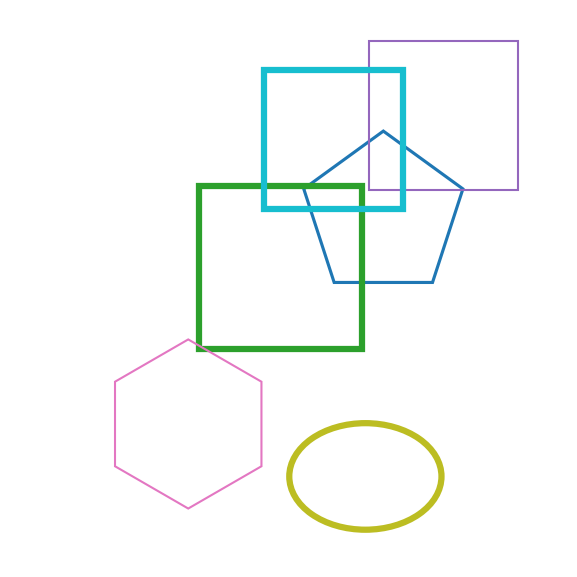[{"shape": "pentagon", "thickness": 1.5, "radius": 0.72, "center": [0.664, 0.627]}, {"shape": "square", "thickness": 3, "radius": 0.71, "center": [0.486, 0.536]}, {"shape": "square", "thickness": 1, "radius": 0.64, "center": [0.768, 0.799]}, {"shape": "hexagon", "thickness": 1, "radius": 0.73, "center": [0.326, 0.265]}, {"shape": "oval", "thickness": 3, "radius": 0.66, "center": [0.633, 0.174]}, {"shape": "square", "thickness": 3, "radius": 0.6, "center": [0.577, 0.757]}]